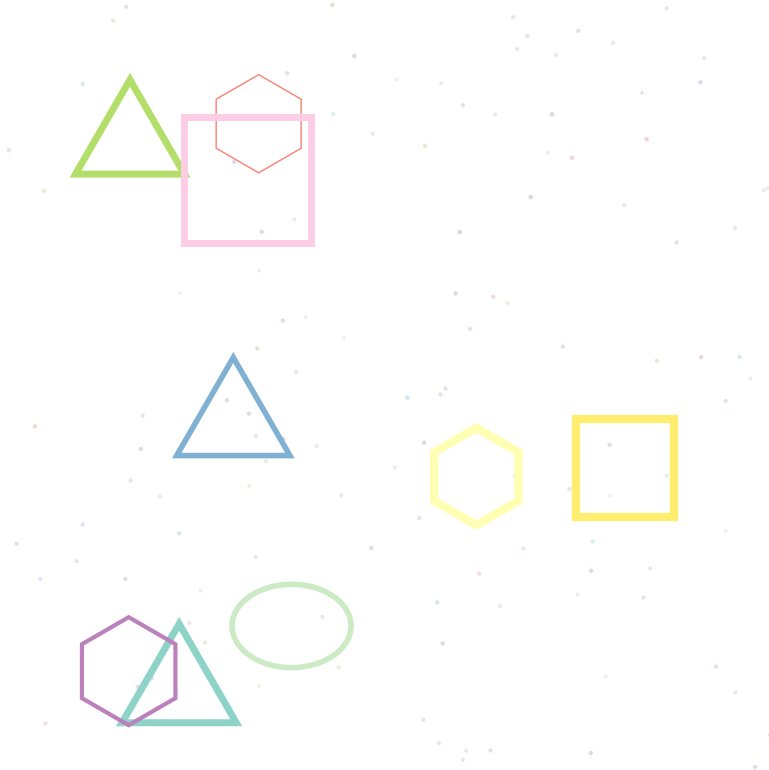[{"shape": "triangle", "thickness": 2.5, "radius": 0.43, "center": [0.233, 0.104]}, {"shape": "hexagon", "thickness": 3, "radius": 0.32, "center": [0.619, 0.381]}, {"shape": "hexagon", "thickness": 0.5, "radius": 0.32, "center": [0.336, 0.839]}, {"shape": "triangle", "thickness": 2, "radius": 0.42, "center": [0.303, 0.451]}, {"shape": "triangle", "thickness": 2.5, "radius": 0.41, "center": [0.169, 0.815]}, {"shape": "square", "thickness": 2.5, "radius": 0.41, "center": [0.321, 0.766]}, {"shape": "hexagon", "thickness": 1.5, "radius": 0.35, "center": [0.167, 0.128]}, {"shape": "oval", "thickness": 2, "radius": 0.39, "center": [0.379, 0.187]}, {"shape": "square", "thickness": 3, "radius": 0.32, "center": [0.811, 0.392]}]